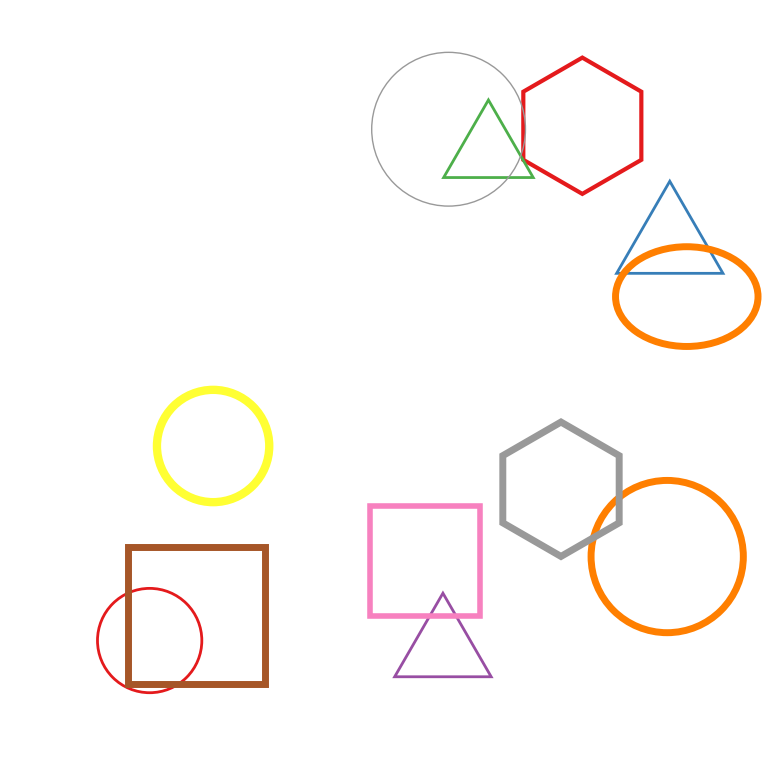[{"shape": "circle", "thickness": 1, "radius": 0.34, "center": [0.194, 0.168]}, {"shape": "hexagon", "thickness": 1.5, "radius": 0.44, "center": [0.756, 0.837]}, {"shape": "triangle", "thickness": 1, "radius": 0.4, "center": [0.87, 0.685]}, {"shape": "triangle", "thickness": 1, "radius": 0.34, "center": [0.634, 0.803]}, {"shape": "triangle", "thickness": 1, "radius": 0.36, "center": [0.575, 0.157]}, {"shape": "circle", "thickness": 2.5, "radius": 0.49, "center": [0.866, 0.277]}, {"shape": "oval", "thickness": 2.5, "radius": 0.46, "center": [0.892, 0.615]}, {"shape": "circle", "thickness": 3, "radius": 0.36, "center": [0.277, 0.421]}, {"shape": "square", "thickness": 2.5, "radius": 0.45, "center": [0.255, 0.2]}, {"shape": "square", "thickness": 2, "radius": 0.36, "center": [0.552, 0.271]}, {"shape": "circle", "thickness": 0.5, "radius": 0.5, "center": [0.583, 0.832]}, {"shape": "hexagon", "thickness": 2.5, "radius": 0.44, "center": [0.729, 0.365]}]